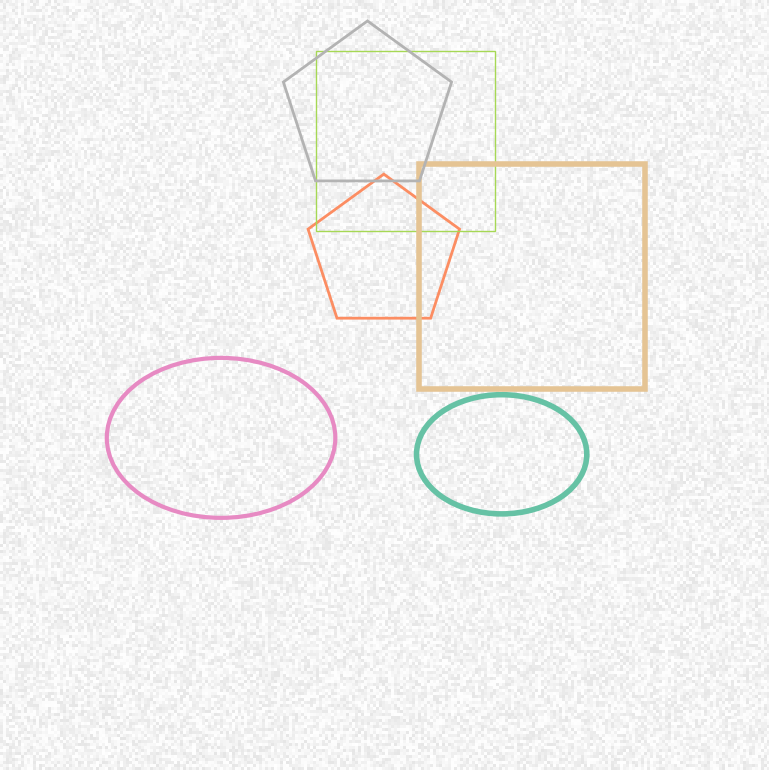[{"shape": "oval", "thickness": 2, "radius": 0.55, "center": [0.652, 0.41]}, {"shape": "pentagon", "thickness": 1, "radius": 0.52, "center": [0.498, 0.67]}, {"shape": "oval", "thickness": 1.5, "radius": 0.74, "center": [0.287, 0.431]}, {"shape": "square", "thickness": 0.5, "radius": 0.58, "center": [0.527, 0.817]}, {"shape": "square", "thickness": 2, "radius": 0.73, "center": [0.691, 0.641]}, {"shape": "pentagon", "thickness": 1, "radius": 0.57, "center": [0.477, 0.858]}]